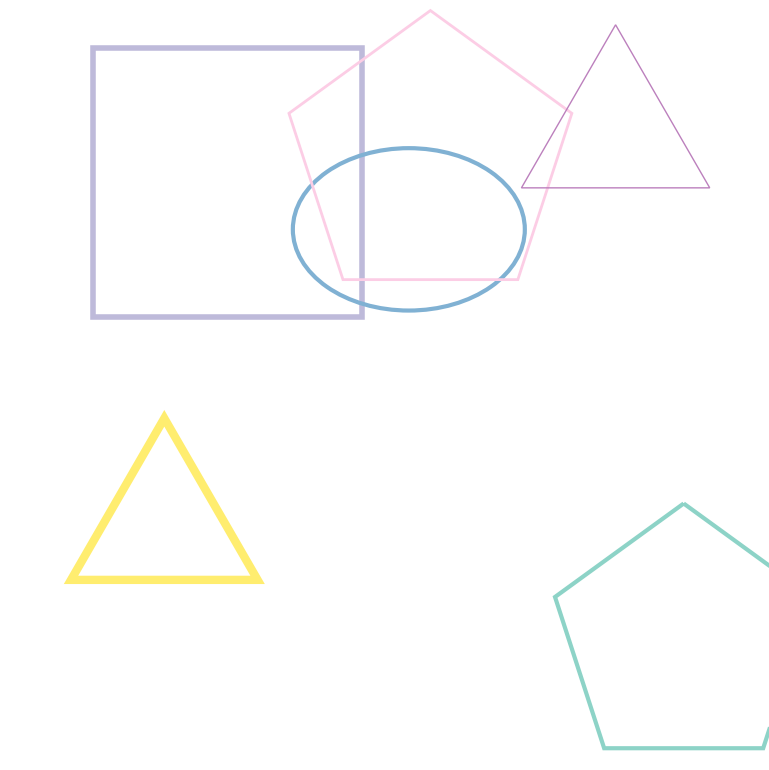[{"shape": "pentagon", "thickness": 1.5, "radius": 0.88, "center": [0.888, 0.17]}, {"shape": "square", "thickness": 2, "radius": 0.87, "center": [0.296, 0.763]}, {"shape": "oval", "thickness": 1.5, "radius": 0.75, "center": [0.531, 0.702]}, {"shape": "pentagon", "thickness": 1, "radius": 0.97, "center": [0.559, 0.793]}, {"shape": "triangle", "thickness": 0.5, "radius": 0.71, "center": [0.799, 0.827]}, {"shape": "triangle", "thickness": 3, "radius": 0.7, "center": [0.213, 0.317]}]